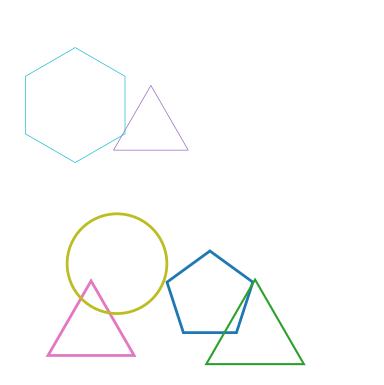[{"shape": "pentagon", "thickness": 2, "radius": 0.59, "center": [0.545, 0.231]}, {"shape": "triangle", "thickness": 1.5, "radius": 0.73, "center": [0.663, 0.127]}, {"shape": "triangle", "thickness": 0.5, "radius": 0.56, "center": [0.392, 0.666]}, {"shape": "triangle", "thickness": 2, "radius": 0.65, "center": [0.237, 0.141]}, {"shape": "circle", "thickness": 2, "radius": 0.65, "center": [0.304, 0.315]}, {"shape": "hexagon", "thickness": 0.5, "radius": 0.75, "center": [0.195, 0.727]}]